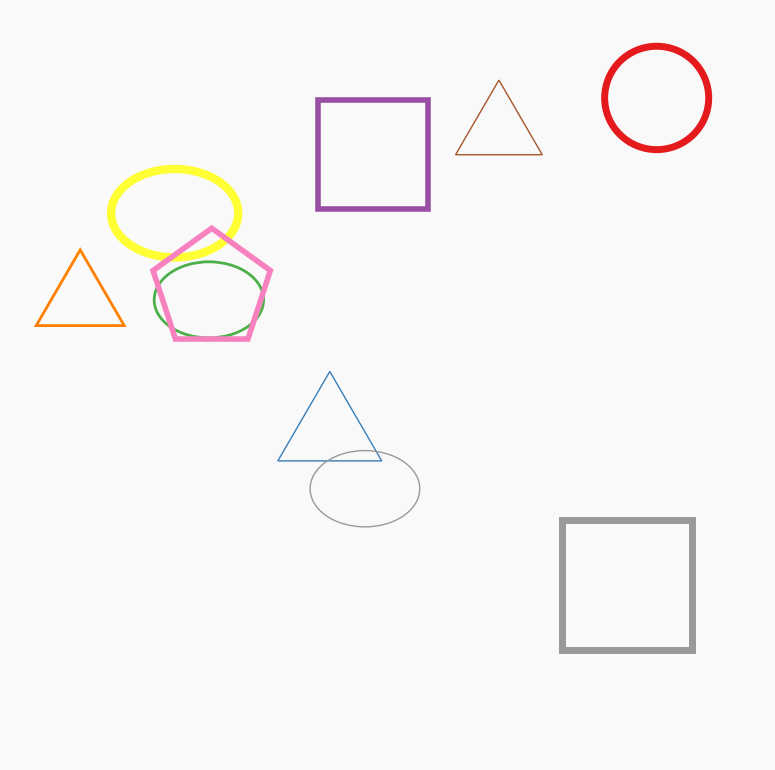[{"shape": "circle", "thickness": 2.5, "radius": 0.34, "center": [0.847, 0.873]}, {"shape": "triangle", "thickness": 0.5, "radius": 0.39, "center": [0.426, 0.44]}, {"shape": "oval", "thickness": 1, "radius": 0.35, "center": [0.27, 0.611]}, {"shape": "square", "thickness": 2, "radius": 0.35, "center": [0.481, 0.799]}, {"shape": "triangle", "thickness": 1, "radius": 0.33, "center": [0.103, 0.61]}, {"shape": "oval", "thickness": 3, "radius": 0.41, "center": [0.225, 0.723]}, {"shape": "triangle", "thickness": 0.5, "radius": 0.32, "center": [0.644, 0.831]}, {"shape": "pentagon", "thickness": 2, "radius": 0.4, "center": [0.273, 0.624]}, {"shape": "square", "thickness": 2.5, "radius": 0.42, "center": [0.81, 0.24]}, {"shape": "oval", "thickness": 0.5, "radius": 0.35, "center": [0.471, 0.365]}]